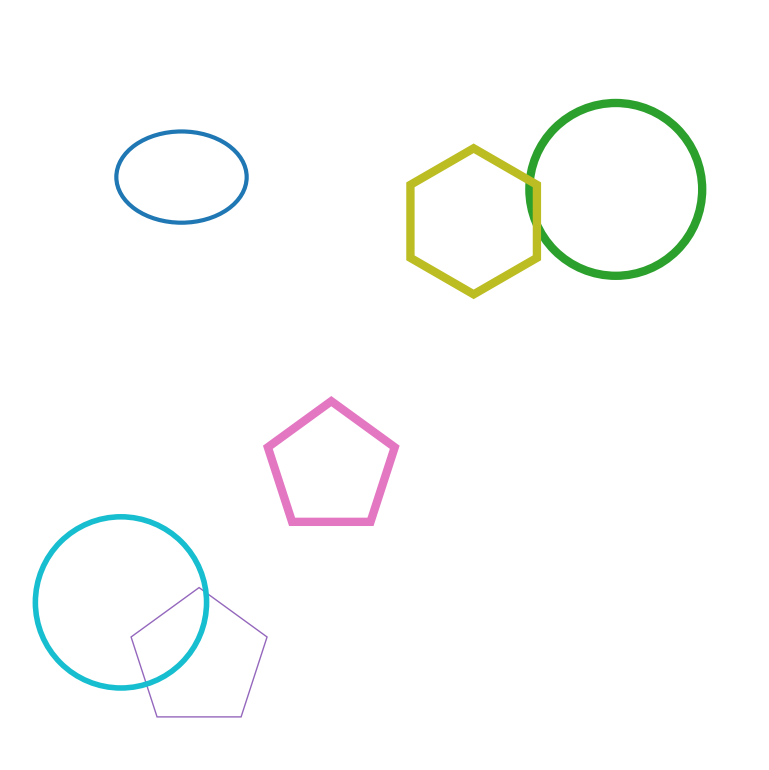[{"shape": "oval", "thickness": 1.5, "radius": 0.42, "center": [0.236, 0.77]}, {"shape": "circle", "thickness": 3, "radius": 0.56, "center": [0.8, 0.754]}, {"shape": "pentagon", "thickness": 0.5, "radius": 0.46, "center": [0.259, 0.144]}, {"shape": "pentagon", "thickness": 3, "radius": 0.43, "center": [0.43, 0.392]}, {"shape": "hexagon", "thickness": 3, "radius": 0.47, "center": [0.615, 0.713]}, {"shape": "circle", "thickness": 2, "radius": 0.56, "center": [0.157, 0.218]}]